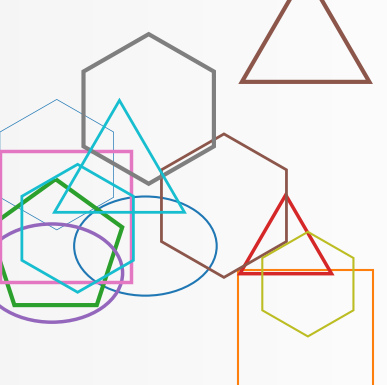[{"shape": "oval", "thickness": 1.5, "radius": 0.92, "center": [0.375, 0.361]}, {"shape": "hexagon", "thickness": 0.5, "radius": 0.85, "center": [0.146, 0.572]}, {"shape": "square", "thickness": 1.5, "radius": 0.87, "center": [0.789, 0.125]}, {"shape": "pentagon", "thickness": 3, "radius": 0.9, "center": [0.143, 0.354]}, {"shape": "triangle", "thickness": 2.5, "radius": 0.68, "center": [0.737, 0.357]}, {"shape": "oval", "thickness": 2.5, "radius": 0.91, "center": [0.134, 0.291]}, {"shape": "hexagon", "thickness": 2, "radius": 0.93, "center": [0.578, 0.466]}, {"shape": "triangle", "thickness": 3, "radius": 0.95, "center": [0.789, 0.882]}, {"shape": "square", "thickness": 2.5, "radius": 0.85, "center": [0.169, 0.438]}, {"shape": "hexagon", "thickness": 3, "radius": 0.97, "center": [0.384, 0.717]}, {"shape": "hexagon", "thickness": 1.5, "radius": 0.68, "center": [0.795, 0.262]}, {"shape": "hexagon", "thickness": 2, "radius": 0.83, "center": [0.2, 0.407]}, {"shape": "triangle", "thickness": 2, "radius": 0.97, "center": [0.308, 0.545]}]